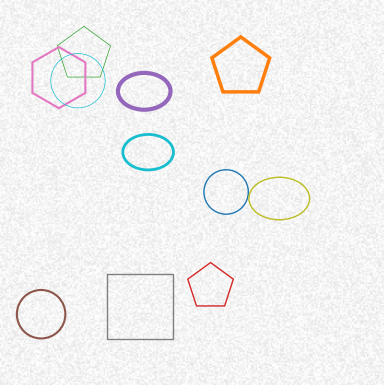[{"shape": "circle", "thickness": 1, "radius": 0.29, "center": [0.587, 0.501]}, {"shape": "pentagon", "thickness": 2.5, "radius": 0.39, "center": [0.625, 0.825]}, {"shape": "pentagon", "thickness": 0.5, "radius": 0.36, "center": [0.218, 0.859]}, {"shape": "pentagon", "thickness": 1, "radius": 0.31, "center": [0.547, 0.256]}, {"shape": "oval", "thickness": 3, "radius": 0.34, "center": [0.375, 0.763]}, {"shape": "circle", "thickness": 1.5, "radius": 0.31, "center": [0.107, 0.184]}, {"shape": "hexagon", "thickness": 1.5, "radius": 0.4, "center": [0.153, 0.798]}, {"shape": "square", "thickness": 1, "radius": 0.42, "center": [0.364, 0.204]}, {"shape": "oval", "thickness": 1, "radius": 0.39, "center": [0.725, 0.484]}, {"shape": "circle", "thickness": 0.5, "radius": 0.35, "center": [0.203, 0.79]}, {"shape": "oval", "thickness": 2, "radius": 0.33, "center": [0.385, 0.605]}]